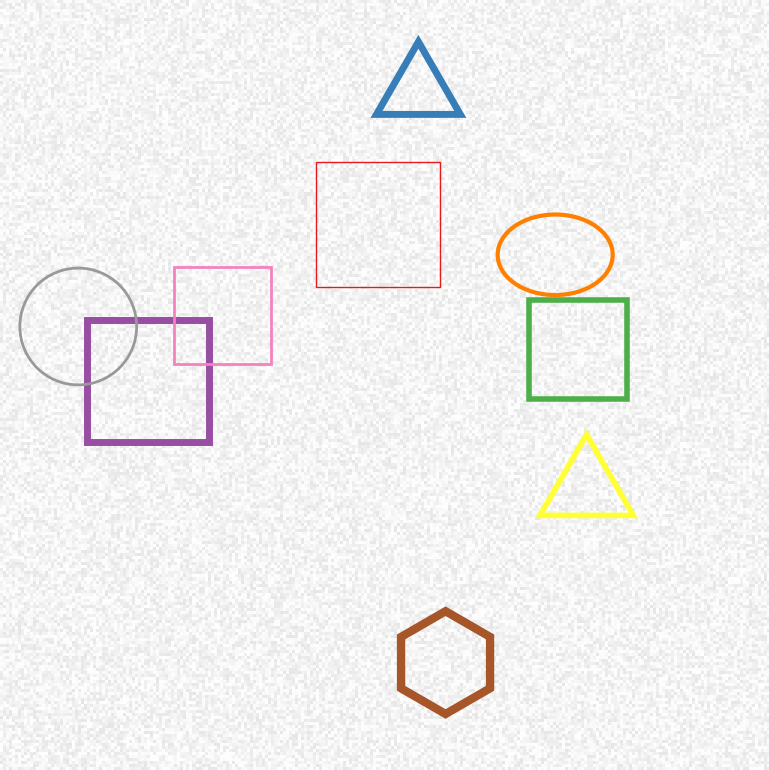[{"shape": "square", "thickness": 0.5, "radius": 0.4, "center": [0.491, 0.708]}, {"shape": "triangle", "thickness": 2.5, "radius": 0.31, "center": [0.543, 0.883]}, {"shape": "square", "thickness": 2, "radius": 0.32, "center": [0.75, 0.546]}, {"shape": "square", "thickness": 2.5, "radius": 0.39, "center": [0.192, 0.505]}, {"shape": "oval", "thickness": 1.5, "radius": 0.37, "center": [0.721, 0.669]}, {"shape": "triangle", "thickness": 2, "radius": 0.35, "center": [0.762, 0.366]}, {"shape": "hexagon", "thickness": 3, "radius": 0.33, "center": [0.579, 0.139]}, {"shape": "square", "thickness": 1, "radius": 0.31, "center": [0.289, 0.59]}, {"shape": "circle", "thickness": 1, "radius": 0.38, "center": [0.102, 0.576]}]